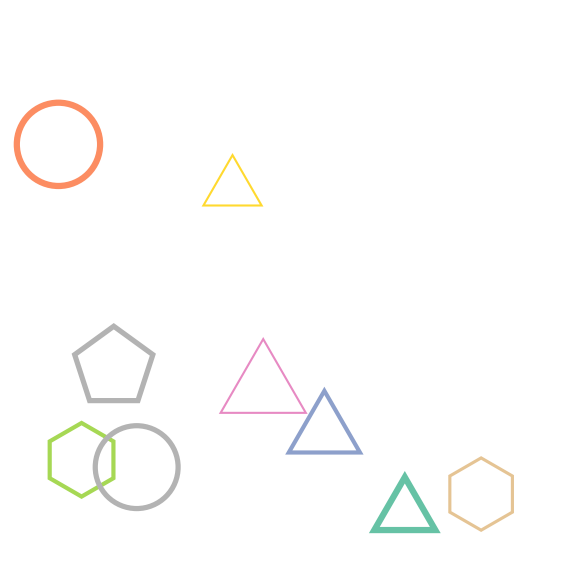[{"shape": "triangle", "thickness": 3, "radius": 0.3, "center": [0.701, 0.112]}, {"shape": "circle", "thickness": 3, "radius": 0.36, "center": [0.101, 0.749]}, {"shape": "triangle", "thickness": 2, "radius": 0.36, "center": [0.562, 0.251]}, {"shape": "triangle", "thickness": 1, "radius": 0.43, "center": [0.456, 0.327]}, {"shape": "hexagon", "thickness": 2, "radius": 0.32, "center": [0.141, 0.203]}, {"shape": "triangle", "thickness": 1, "radius": 0.29, "center": [0.403, 0.672]}, {"shape": "hexagon", "thickness": 1.5, "radius": 0.31, "center": [0.833, 0.144]}, {"shape": "circle", "thickness": 2.5, "radius": 0.36, "center": [0.237, 0.19]}, {"shape": "pentagon", "thickness": 2.5, "radius": 0.36, "center": [0.197, 0.363]}]